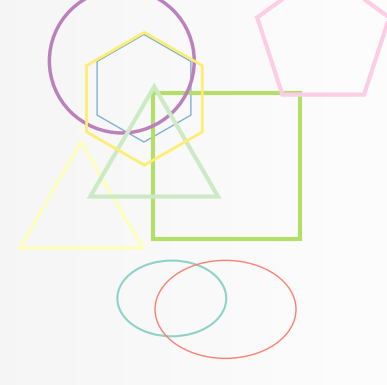[{"shape": "oval", "thickness": 1.5, "radius": 0.7, "center": [0.443, 0.225]}, {"shape": "triangle", "thickness": 2, "radius": 0.92, "center": [0.21, 0.448]}, {"shape": "oval", "thickness": 1, "radius": 0.91, "center": [0.582, 0.196]}, {"shape": "hexagon", "thickness": 1, "radius": 0.7, "center": [0.372, 0.771]}, {"shape": "square", "thickness": 3, "radius": 0.95, "center": [0.584, 0.568]}, {"shape": "pentagon", "thickness": 3, "radius": 0.9, "center": [0.834, 0.899]}, {"shape": "circle", "thickness": 2.5, "radius": 0.93, "center": [0.314, 0.842]}, {"shape": "triangle", "thickness": 3, "radius": 0.95, "center": [0.398, 0.585]}, {"shape": "hexagon", "thickness": 2, "radius": 0.86, "center": [0.373, 0.744]}]